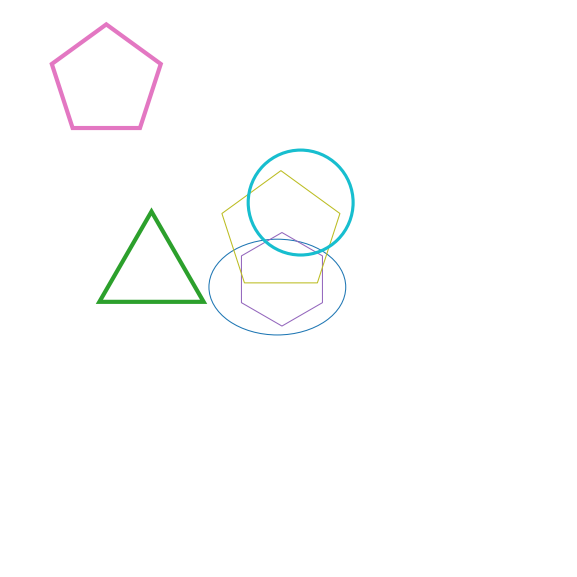[{"shape": "oval", "thickness": 0.5, "radius": 0.59, "center": [0.48, 0.502]}, {"shape": "triangle", "thickness": 2, "radius": 0.52, "center": [0.262, 0.529]}, {"shape": "hexagon", "thickness": 0.5, "radius": 0.4, "center": [0.488, 0.516]}, {"shape": "pentagon", "thickness": 2, "radius": 0.5, "center": [0.184, 0.858]}, {"shape": "pentagon", "thickness": 0.5, "radius": 0.54, "center": [0.486, 0.596]}, {"shape": "circle", "thickness": 1.5, "radius": 0.45, "center": [0.521, 0.648]}]